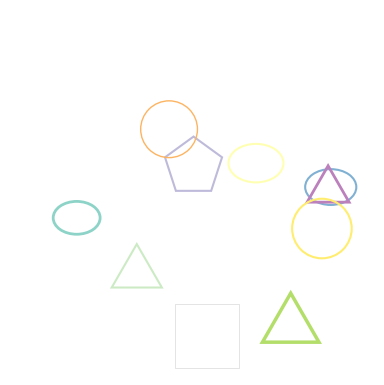[{"shape": "oval", "thickness": 2, "radius": 0.3, "center": [0.199, 0.434]}, {"shape": "oval", "thickness": 1.5, "radius": 0.36, "center": [0.665, 0.576]}, {"shape": "pentagon", "thickness": 1.5, "radius": 0.39, "center": [0.503, 0.567]}, {"shape": "oval", "thickness": 1.5, "radius": 0.33, "center": [0.859, 0.514]}, {"shape": "circle", "thickness": 1, "radius": 0.37, "center": [0.439, 0.664]}, {"shape": "triangle", "thickness": 2.5, "radius": 0.42, "center": [0.755, 0.154]}, {"shape": "square", "thickness": 0.5, "radius": 0.42, "center": [0.538, 0.127]}, {"shape": "triangle", "thickness": 2, "radius": 0.31, "center": [0.852, 0.506]}, {"shape": "triangle", "thickness": 1.5, "radius": 0.38, "center": [0.355, 0.291]}, {"shape": "circle", "thickness": 1.5, "radius": 0.39, "center": [0.836, 0.406]}]